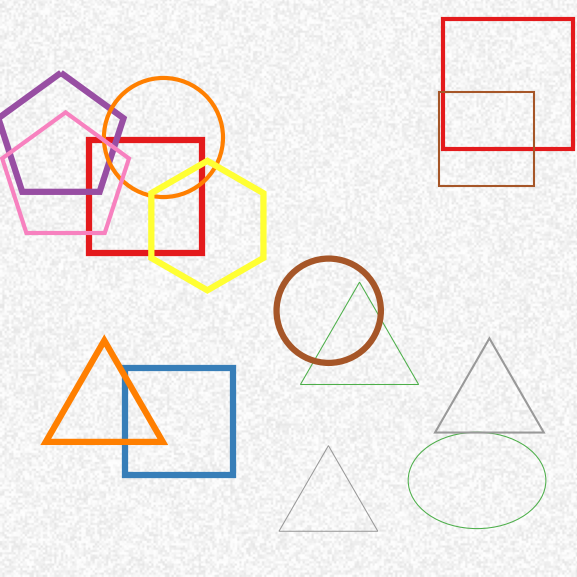[{"shape": "square", "thickness": 2, "radius": 0.56, "center": [0.879, 0.854]}, {"shape": "square", "thickness": 3, "radius": 0.49, "center": [0.251, 0.658]}, {"shape": "square", "thickness": 3, "radius": 0.46, "center": [0.31, 0.269]}, {"shape": "oval", "thickness": 0.5, "radius": 0.6, "center": [0.826, 0.167]}, {"shape": "triangle", "thickness": 0.5, "radius": 0.59, "center": [0.623, 0.392]}, {"shape": "pentagon", "thickness": 3, "radius": 0.57, "center": [0.106, 0.759]}, {"shape": "circle", "thickness": 2, "radius": 0.52, "center": [0.283, 0.761]}, {"shape": "triangle", "thickness": 3, "radius": 0.58, "center": [0.181, 0.292]}, {"shape": "hexagon", "thickness": 3, "radius": 0.56, "center": [0.359, 0.609]}, {"shape": "square", "thickness": 1, "radius": 0.41, "center": [0.843, 0.758]}, {"shape": "circle", "thickness": 3, "radius": 0.45, "center": [0.569, 0.461]}, {"shape": "pentagon", "thickness": 2, "radius": 0.58, "center": [0.114, 0.689]}, {"shape": "triangle", "thickness": 0.5, "radius": 0.49, "center": [0.569, 0.129]}, {"shape": "triangle", "thickness": 1, "radius": 0.54, "center": [0.847, 0.305]}]